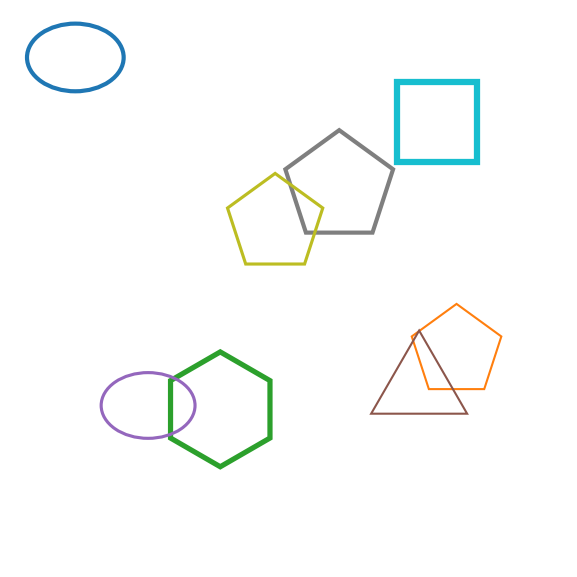[{"shape": "oval", "thickness": 2, "radius": 0.42, "center": [0.13, 0.9]}, {"shape": "pentagon", "thickness": 1, "radius": 0.41, "center": [0.791, 0.391]}, {"shape": "hexagon", "thickness": 2.5, "radius": 0.5, "center": [0.381, 0.29]}, {"shape": "oval", "thickness": 1.5, "radius": 0.41, "center": [0.256, 0.297]}, {"shape": "triangle", "thickness": 1, "radius": 0.48, "center": [0.726, 0.331]}, {"shape": "pentagon", "thickness": 2, "radius": 0.49, "center": [0.587, 0.676]}, {"shape": "pentagon", "thickness": 1.5, "radius": 0.43, "center": [0.476, 0.612]}, {"shape": "square", "thickness": 3, "radius": 0.35, "center": [0.757, 0.788]}]